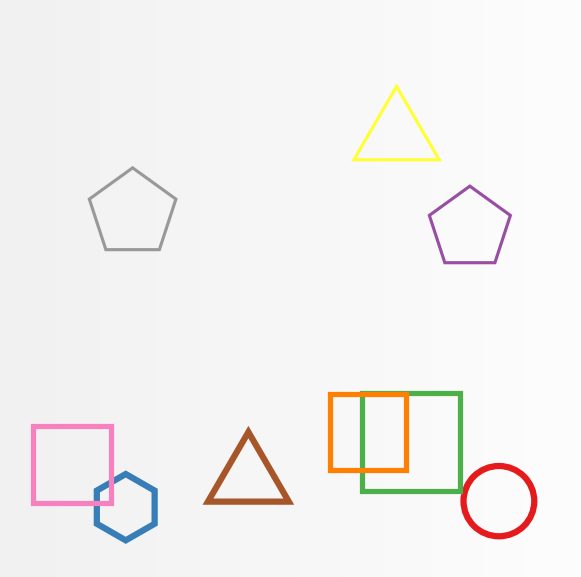[{"shape": "circle", "thickness": 3, "radius": 0.3, "center": [0.858, 0.131]}, {"shape": "hexagon", "thickness": 3, "radius": 0.29, "center": [0.216, 0.121]}, {"shape": "square", "thickness": 2.5, "radius": 0.42, "center": [0.707, 0.234]}, {"shape": "pentagon", "thickness": 1.5, "radius": 0.37, "center": [0.808, 0.604]}, {"shape": "square", "thickness": 2.5, "radius": 0.33, "center": [0.633, 0.251]}, {"shape": "triangle", "thickness": 1.5, "radius": 0.42, "center": [0.682, 0.765]}, {"shape": "triangle", "thickness": 3, "radius": 0.4, "center": [0.427, 0.171]}, {"shape": "square", "thickness": 2.5, "radius": 0.33, "center": [0.124, 0.195]}, {"shape": "pentagon", "thickness": 1.5, "radius": 0.39, "center": [0.228, 0.63]}]